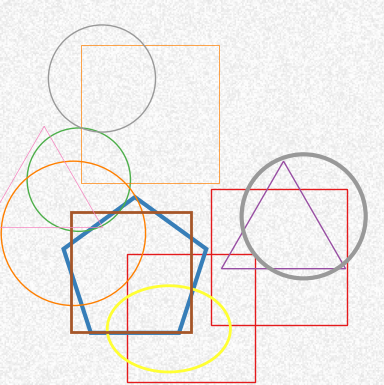[{"shape": "square", "thickness": 1, "radius": 0.88, "center": [0.724, 0.332]}, {"shape": "square", "thickness": 1, "radius": 0.83, "center": [0.496, 0.174]}, {"shape": "pentagon", "thickness": 3, "radius": 0.97, "center": [0.35, 0.293]}, {"shape": "circle", "thickness": 1, "radius": 0.67, "center": [0.205, 0.533]}, {"shape": "triangle", "thickness": 1, "radius": 0.93, "center": [0.736, 0.395]}, {"shape": "square", "thickness": 0.5, "radius": 0.89, "center": [0.389, 0.703]}, {"shape": "circle", "thickness": 1, "radius": 0.94, "center": [0.191, 0.394]}, {"shape": "oval", "thickness": 2, "radius": 0.8, "center": [0.439, 0.146]}, {"shape": "square", "thickness": 2, "radius": 0.78, "center": [0.34, 0.293]}, {"shape": "triangle", "thickness": 0.5, "radius": 0.88, "center": [0.115, 0.497]}, {"shape": "circle", "thickness": 3, "radius": 0.81, "center": [0.789, 0.438]}, {"shape": "circle", "thickness": 1, "radius": 0.7, "center": [0.265, 0.796]}]